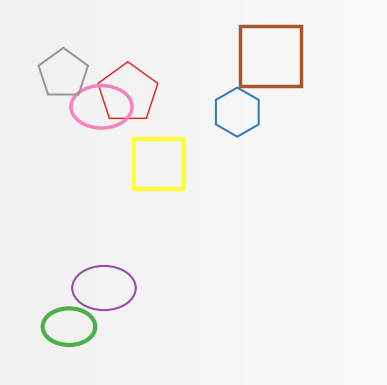[{"shape": "pentagon", "thickness": 1, "radius": 0.41, "center": [0.33, 0.758]}, {"shape": "hexagon", "thickness": 1.5, "radius": 0.32, "center": [0.612, 0.709]}, {"shape": "oval", "thickness": 3, "radius": 0.34, "center": [0.178, 0.151]}, {"shape": "oval", "thickness": 1.5, "radius": 0.41, "center": [0.268, 0.252]}, {"shape": "square", "thickness": 3, "radius": 0.32, "center": [0.41, 0.575]}, {"shape": "square", "thickness": 2.5, "radius": 0.39, "center": [0.699, 0.856]}, {"shape": "oval", "thickness": 2.5, "radius": 0.39, "center": [0.262, 0.723]}, {"shape": "pentagon", "thickness": 1.5, "radius": 0.34, "center": [0.163, 0.809]}]